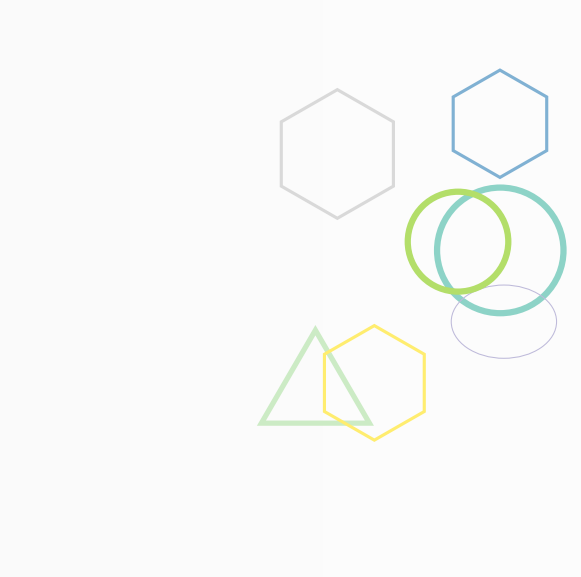[{"shape": "circle", "thickness": 3, "radius": 0.54, "center": [0.861, 0.566]}, {"shape": "oval", "thickness": 0.5, "radius": 0.45, "center": [0.867, 0.442]}, {"shape": "hexagon", "thickness": 1.5, "radius": 0.46, "center": [0.86, 0.785]}, {"shape": "circle", "thickness": 3, "radius": 0.43, "center": [0.788, 0.581]}, {"shape": "hexagon", "thickness": 1.5, "radius": 0.56, "center": [0.58, 0.733]}, {"shape": "triangle", "thickness": 2.5, "radius": 0.54, "center": [0.543, 0.32]}, {"shape": "hexagon", "thickness": 1.5, "radius": 0.5, "center": [0.644, 0.336]}]